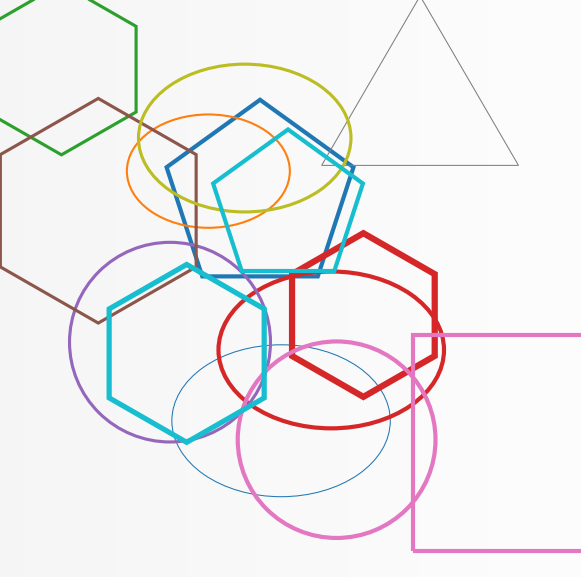[{"shape": "oval", "thickness": 0.5, "radius": 0.94, "center": [0.484, 0.271]}, {"shape": "pentagon", "thickness": 2, "radius": 0.85, "center": [0.447, 0.657]}, {"shape": "oval", "thickness": 1, "radius": 0.7, "center": [0.358, 0.703]}, {"shape": "hexagon", "thickness": 1.5, "radius": 0.74, "center": [0.106, 0.879]}, {"shape": "hexagon", "thickness": 3, "radius": 0.71, "center": [0.625, 0.454]}, {"shape": "oval", "thickness": 2, "radius": 0.97, "center": [0.57, 0.393]}, {"shape": "circle", "thickness": 1.5, "radius": 0.86, "center": [0.292, 0.407]}, {"shape": "hexagon", "thickness": 1.5, "radius": 0.97, "center": [0.169, 0.634]}, {"shape": "square", "thickness": 2, "radius": 0.93, "center": [0.898, 0.233]}, {"shape": "circle", "thickness": 2, "radius": 0.85, "center": [0.579, 0.238]}, {"shape": "triangle", "thickness": 0.5, "radius": 0.98, "center": [0.723, 0.81]}, {"shape": "oval", "thickness": 1.5, "radius": 0.91, "center": [0.421, 0.76]}, {"shape": "hexagon", "thickness": 2.5, "radius": 0.77, "center": [0.321, 0.387]}, {"shape": "pentagon", "thickness": 2, "radius": 0.68, "center": [0.496, 0.639]}]